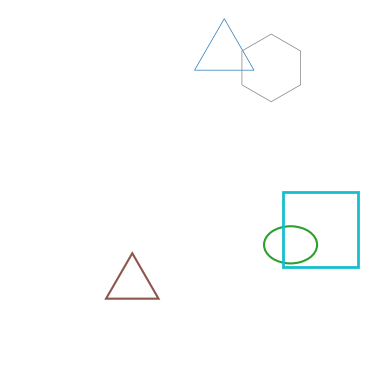[{"shape": "triangle", "thickness": 0.5, "radius": 0.45, "center": [0.583, 0.862]}, {"shape": "oval", "thickness": 1.5, "radius": 0.34, "center": [0.755, 0.364]}, {"shape": "triangle", "thickness": 1.5, "radius": 0.39, "center": [0.344, 0.264]}, {"shape": "hexagon", "thickness": 0.5, "radius": 0.44, "center": [0.704, 0.824]}, {"shape": "square", "thickness": 2, "radius": 0.49, "center": [0.834, 0.405]}]